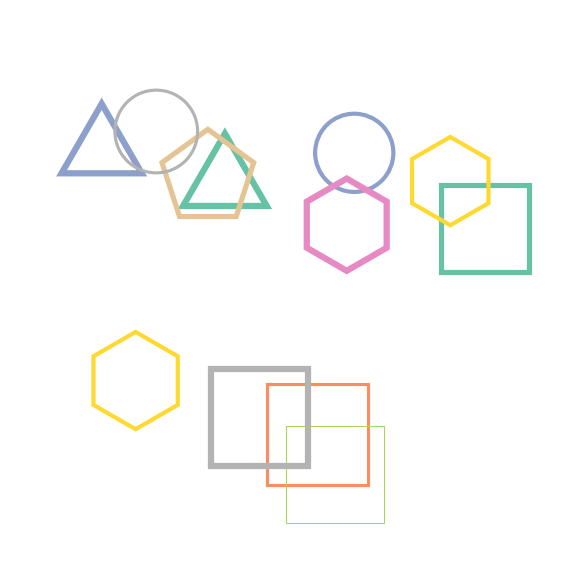[{"shape": "triangle", "thickness": 3, "radius": 0.42, "center": [0.389, 0.684]}, {"shape": "square", "thickness": 2.5, "radius": 0.38, "center": [0.84, 0.604]}, {"shape": "square", "thickness": 1.5, "radius": 0.44, "center": [0.549, 0.247]}, {"shape": "triangle", "thickness": 3, "radius": 0.4, "center": [0.176, 0.739]}, {"shape": "circle", "thickness": 2, "radius": 0.34, "center": [0.613, 0.735]}, {"shape": "hexagon", "thickness": 3, "radius": 0.4, "center": [0.6, 0.61]}, {"shape": "square", "thickness": 0.5, "radius": 0.42, "center": [0.58, 0.178]}, {"shape": "hexagon", "thickness": 2, "radius": 0.38, "center": [0.78, 0.686]}, {"shape": "hexagon", "thickness": 2, "radius": 0.42, "center": [0.235, 0.34]}, {"shape": "pentagon", "thickness": 2.5, "radius": 0.42, "center": [0.36, 0.692]}, {"shape": "circle", "thickness": 1.5, "radius": 0.36, "center": [0.271, 0.771]}, {"shape": "square", "thickness": 3, "radius": 0.42, "center": [0.45, 0.277]}]